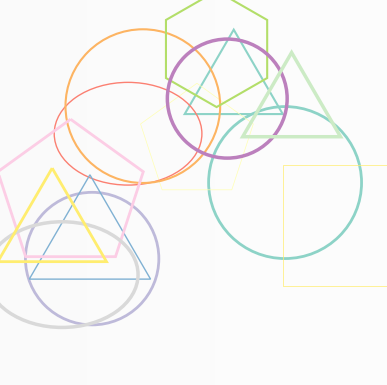[{"shape": "circle", "thickness": 2, "radius": 0.99, "center": [0.736, 0.526]}, {"shape": "triangle", "thickness": 1.5, "radius": 0.73, "center": [0.603, 0.777]}, {"shape": "pentagon", "thickness": 0.5, "radius": 0.76, "center": [0.508, 0.631]}, {"shape": "circle", "thickness": 2, "radius": 0.86, "center": [0.238, 0.328]}, {"shape": "oval", "thickness": 1, "radius": 0.95, "center": [0.33, 0.653]}, {"shape": "triangle", "thickness": 1, "radius": 0.9, "center": [0.232, 0.365]}, {"shape": "circle", "thickness": 1.5, "radius": 1.0, "center": [0.369, 0.724]}, {"shape": "hexagon", "thickness": 1.5, "radius": 0.75, "center": [0.559, 0.873]}, {"shape": "pentagon", "thickness": 2, "radius": 0.99, "center": [0.182, 0.493]}, {"shape": "oval", "thickness": 2.5, "radius": 0.98, "center": [0.16, 0.287]}, {"shape": "circle", "thickness": 2.5, "radius": 0.77, "center": [0.586, 0.744]}, {"shape": "triangle", "thickness": 2.5, "radius": 0.73, "center": [0.753, 0.718]}, {"shape": "triangle", "thickness": 2, "radius": 0.81, "center": [0.135, 0.401]}, {"shape": "square", "thickness": 0.5, "radius": 0.79, "center": [0.889, 0.414]}]